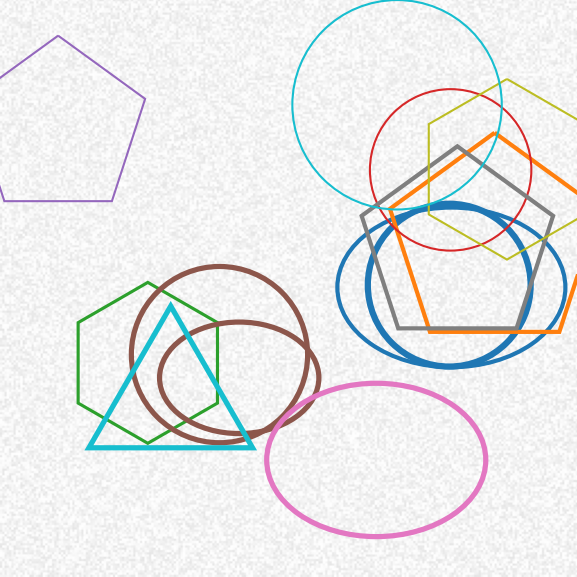[{"shape": "circle", "thickness": 3, "radius": 0.7, "center": [0.778, 0.505]}, {"shape": "oval", "thickness": 2, "radius": 0.99, "center": [0.782, 0.501]}, {"shape": "pentagon", "thickness": 2, "radius": 0.95, "center": [0.857, 0.579]}, {"shape": "hexagon", "thickness": 1.5, "radius": 0.7, "center": [0.256, 0.371]}, {"shape": "circle", "thickness": 1, "radius": 0.7, "center": [0.78, 0.705]}, {"shape": "pentagon", "thickness": 1, "radius": 0.79, "center": [0.101, 0.779]}, {"shape": "circle", "thickness": 2.5, "radius": 0.76, "center": [0.38, 0.385]}, {"shape": "oval", "thickness": 2.5, "radius": 0.69, "center": [0.414, 0.345]}, {"shape": "oval", "thickness": 2.5, "radius": 0.95, "center": [0.651, 0.203]}, {"shape": "pentagon", "thickness": 2, "radius": 0.87, "center": [0.792, 0.572]}, {"shape": "hexagon", "thickness": 1, "radius": 0.78, "center": [0.878, 0.706]}, {"shape": "triangle", "thickness": 2.5, "radius": 0.82, "center": [0.296, 0.306]}, {"shape": "circle", "thickness": 1, "radius": 0.91, "center": [0.688, 0.818]}]